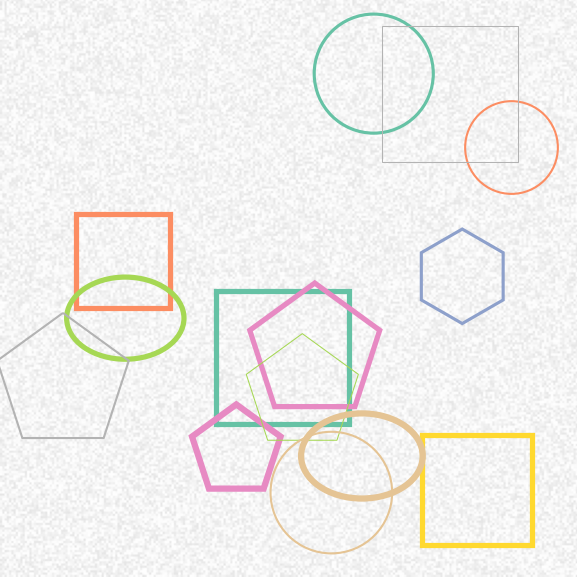[{"shape": "square", "thickness": 2.5, "radius": 0.58, "center": [0.489, 0.38]}, {"shape": "circle", "thickness": 1.5, "radius": 0.52, "center": [0.647, 0.872]}, {"shape": "circle", "thickness": 1, "radius": 0.4, "center": [0.886, 0.744]}, {"shape": "square", "thickness": 2.5, "radius": 0.41, "center": [0.214, 0.547]}, {"shape": "hexagon", "thickness": 1.5, "radius": 0.41, "center": [0.8, 0.521]}, {"shape": "pentagon", "thickness": 3, "radius": 0.4, "center": [0.409, 0.218]}, {"shape": "pentagon", "thickness": 2.5, "radius": 0.59, "center": [0.545, 0.391]}, {"shape": "pentagon", "thickness": 0.5, "radius": 0.51, "center": [0.523, 0.319]}, {"shape": "oval", "thickness": 2.5, "radius": 0.51, "center": [0.217, 0.448]}, {"shape": "square", "thickness": 2.5, "radius": 0.48, "center": [0.826, 0.151]}, {"shape": "oval", "thickness": 3, "radius": 0.53, "center": [0.627, 0.21]}, {"shape": "circle", "thickness": 1, "radius": 0.53, "center": [0.574, 0.146]}, {"shape": "pentagon", "thickness": 1, "radius": 0.6, "center": [0.109, 0.338]}, {"shape": "square", "thickness": 0.5, "radius": 0.59, "center": [0.78, 0.837]}]